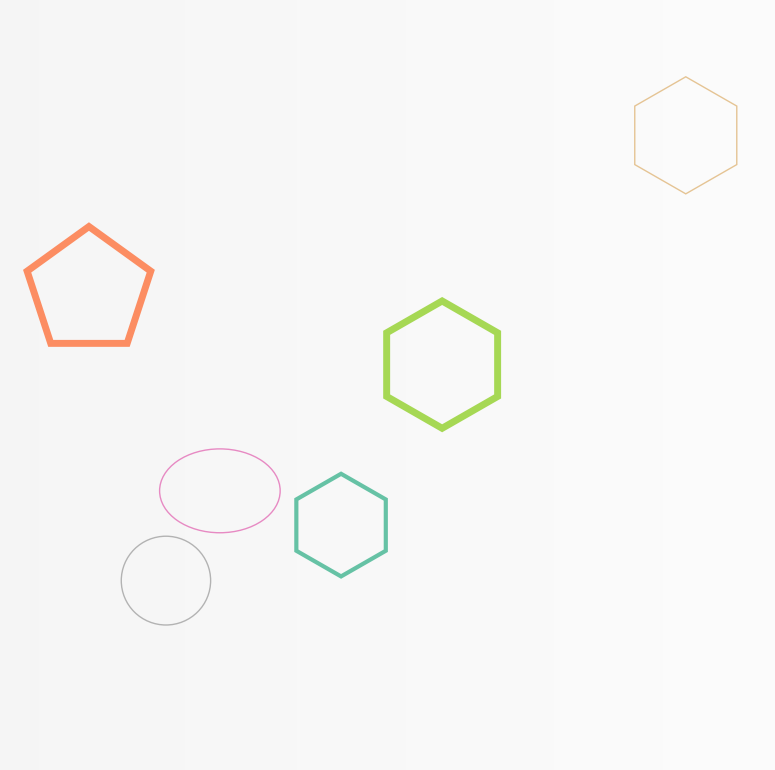[{"shape": "hexagon", "thickness": 1.5, "radius": 0.33, "center": [0.44, 0.318]}, {"shape": "pentagon", "thickness": 2.5, "radius": 0.42, "center": [0.115, 0.622]}, {"shape": "oval", "thickness": 0.5, "radius": 0.39, "center": [0.284, 0.363]}, {"shape": "hexagon", "thickness": 2.5, "radius": 0.41, "center": [0.571, 0.526]}, {"shape": "hexagon", "thickness": 0.5, "radius": 0.38, "center": [0.885, 0.824]}, {"shape": "circle", "thickness": 0.5, "radius": 0.29, "center": [0.214, 0.246]}]